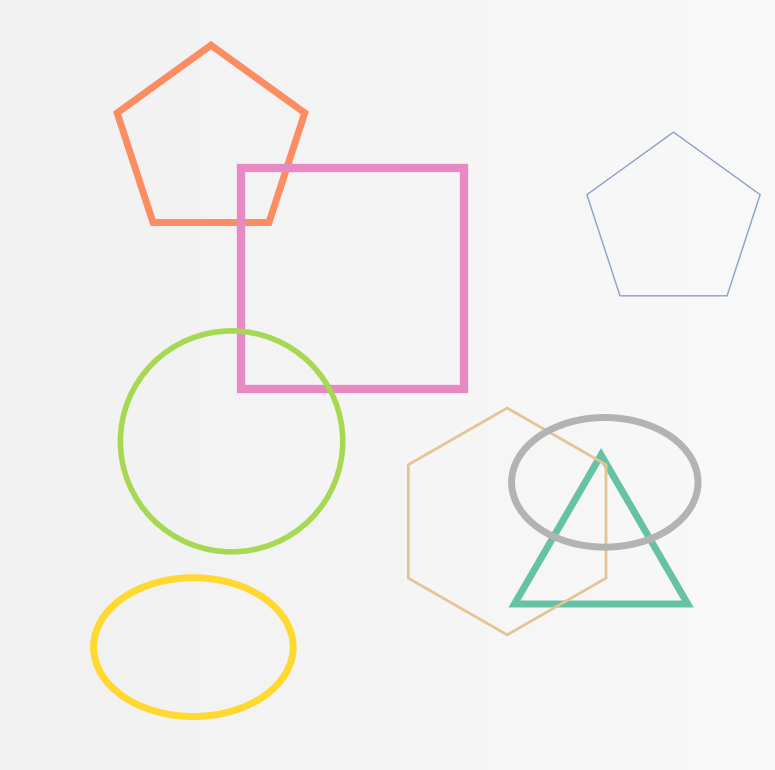[{"shape": "triangle", "thickness": 2.5, "radius": 0.65, "center": [0.776, 0.28]}, {"shape": "pentagon", "thickness": 2.5, "radius": 0.64, "center": [0.272, 0.814]}, {"shape": "pentagon", "thickness": 0.5, "radius": 0.59, "center": [0.869, 0.711]}, {"shape": "square", "thickness": 3, "radius": 0.72, "center": [0.455, 0.638]}, {"shape": "circle", "thickness": 2, "radius": 0.72, "center": [0.299, 0.427]}, {"shape": "oval", "thickness": 2.5, "radius": 0.64, "center": [0.249, 0.16]}, {"shape": "hexagon", "thickness": 1, "radius": 0.74, "center": [0.654, 0.323]}, {"shape": "oval", "thickness": 2.5, "radius": 0.6, "center": [0.78, 0.374]}]